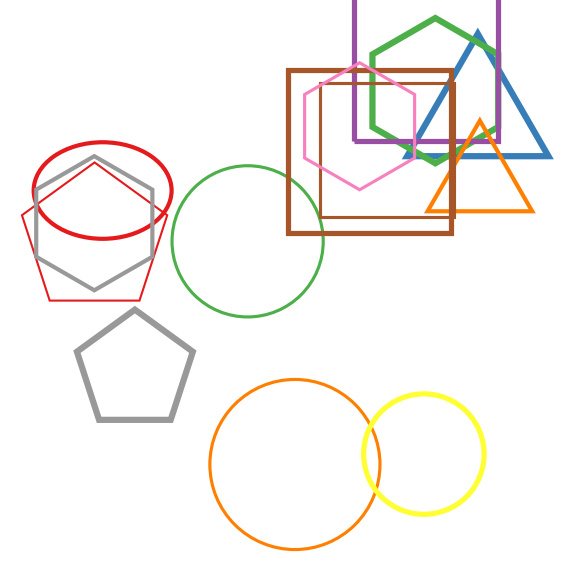[{"shape": "oval", "thickness": 2, "radius": 0.6, "center": [0.178, 0.669]}, {"shape": "pentagon", "thickness": 1, "radius": 0.66, "center": [0.164, 0.586]}, {"shape": "triangle", "thickness": 3, "radius": 0.71, "center": [0.827, 0.799]}, {"shape": "circle", "thickness": 1.5, "radius": 0.65, "center": [0.429, 0.581]}, {"shape": "hexagon", "thickness": 3, "radius": 0.63, "center": [0.754, 0.842]}, {"shape": "square", "thickness": 2.5, "radius": 0.62, "center": [0.737, 0.879]}, {"shape": "triangle", "thickness": 2, "radius": 0.52, "center": [0.831, 0.686]}, {"shape": "circle", "thickness": 1.5, "radius": 0.74, "center": [0.511, 0.195]}, {"shape": "circle", "thickness": 2.5, "radius": 0.52, "center": [0.734, 0.213]}, {"shape": "square", "thickness": 1.5, "radius": 0.58, "center": [0.671, 0.74]}, {"shape": "square", "thickness": 2.5, "radius": 0.71, "center": [0.64, 0.737]}, {"shape": "hexagon", "thickness": 1.5, "radius": 0.55, "center": [0.623, 0.781]}, {"shape": "hexagon", "thickness": 2, "radius": 0.58, "center": [0.163, 0.613]}, {"shape": "pentagon", "thickness": 3, "radius": 0.53, "center": [0.234, 0.357]}]